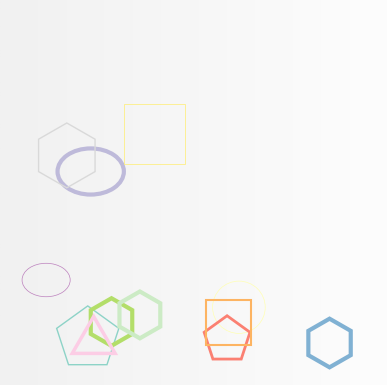[{"shape": "pentagon", "thickness": 1, "radius": 0.42, "center": [0.226, 0.121]}, {"shape": "circle", "thickness": 0.5, "radius": 0.34, "center": [0.617, 0.202]}, {"shape": "oval", "thickness": 3, "radius": 0.43, "center": [0.234, 0.555]}, {"shape": "pentagon", "thickness": 2, "radius": 0.31, "center": [0.586, 0.118]}, {"shape": "hexagon", "thickness": 3, "radius": 0.32, "center": [0.85, 0.109]}, {"shape": "square", "thickness": 1.5, "radius": 0.29, "center": [0.589, 0.163]}, {"shape": "hexagon", "thickness": 3, "radius": 0.31, "center": [0.288, 0.164]}, {"shape": "triangle", "thickness": 2.5, "radius": 0.32, "center": [0.242, 0.114]}, {"shape": "hexagon", "thickness": 1, "radius": 0.42, "center": [0.172, 0.596]}, {"shape": "oval", "thickness": 0.5, "radius": 0.31, "center": [0.119, 0.273]}, {"shape": "hexagon", "thickness": 3, "radius": 0.3, "center": [0.361, 0.182]}, {"shape": "square", "thickness": 0.5, "radius": 0.39, "center": [0.398, 0.652]}]